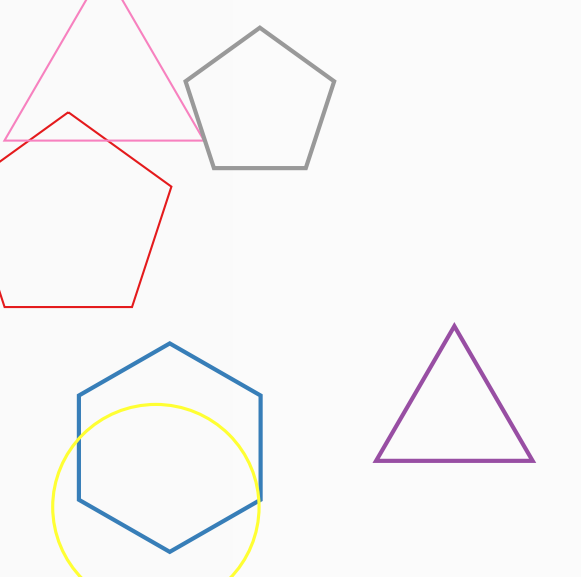[{"shape": "pentagon", "thickness": 1, "radius": 0.93, "center": [0.118, 0.618]}, {"shape": "hexagon", "thickness": 2, "radius": 0.9, "center": [0.292, 0.224]}, {"shape": "triangle", "thickness": 2, "radius": 0.78, "center": [0.782, 0.279]}, {"shape": "circle", "thickness": 1.5, "radius": 0.89, "center": [0.268, 0.121]}, {"shape": "triangle", "thickness": 1, "radius": 0.99, "center": [0.179, 0.855]}, {"shape": "pentagon", "thickness": 2, "radius": 0.67, "center": [0.447, 0.817]}]